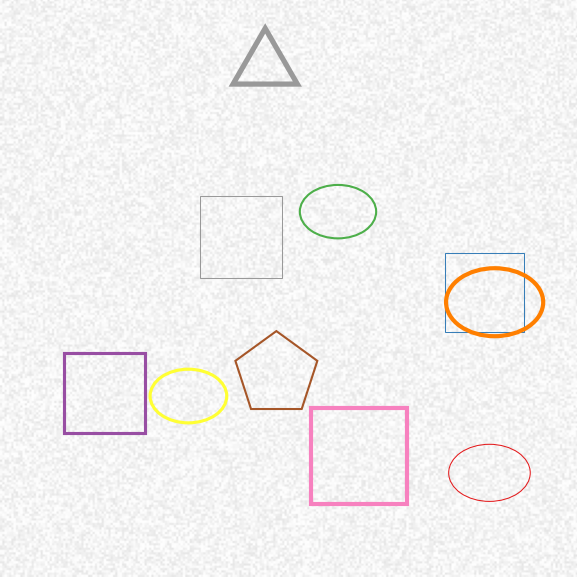[{"shape": "oval", "thickness": 0.5, "radius": 0.35, "center": [0.848, 0.18]}, {"shape": "square", "thickness": 0.5, "radius": 0.34, "center": [0.84, 0.493]}, {"shape": "oval", "thickness": 1, "radius": 0.33, "center": [0.585, 0.633]}, {"shape": "square", "thickness": 1.5, "radius": 0.35, "center": [0.181, 0.319]}, {"shape": "oval", "thickness": 2, "radius": 0.42, "center": [0.856, 0.476]}, {"shape": "oval", "thickness": 1.5, "radius": 0.33, "center": [0.326, 0.313]}, {"shape": "pentagon", "thickness": 1, "radius": 0.37, "center": [0.479, 0.351]}, {"shape": "square", "thickness": 2, "radius": 0.42, "center": [0.622, 0.209]}, {"shape": "triangle", "thickness": 2.5, "radius": 0.32, "center": [0.459, 0.886]}, {"shape": "square", "thickness": 0.5, "radius": 0.36, "center": [0.417, 0.589]}]